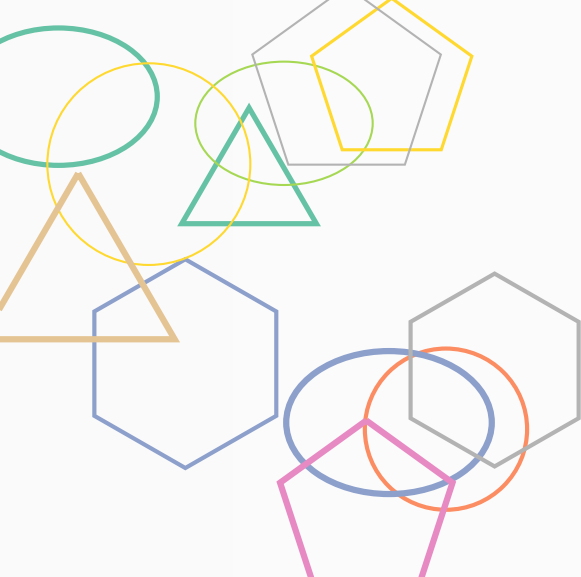[{"shape": "oval", "thickness": 2.5, "radius": 0.85, "center": [0.101, 0.832]}, {"shape": "triangle", "thickness": 2.5, "radius": 0.67, "center": [0.429, 0.679]}, {"shape": "circle", "thickness": 2, "radius": 0.7, "center": [0.767, 0.256]}, {"shape": "hexagon", "thickness": 2, "radius": 0.9, "center": [0.319, 0.369]}, {"shape": "oval", "thickness": 3, "radius": 0.88, "center": [0.669, 0.267]}, {"shape": "pentagon", "thickness": 3, "radius": 0.78, "center": [0.63, 0.115]}, {"shape": "oval", "thickness": 1, "radius": 0.76, "center": [0.489, 0.786]}, {"shape": "pentagon", "thickness": 1.5, "radius": 0.72, "center": [0.674, 0.857]}, {"shape": "circle", "thickness": 1, "radius": 0.87, "center": [0.256, 0.715]}, {"shape": "triangle", "thickness": 3, "radius": 0.96, "center": [0.135, 0.507]}, {"shape": "pentagon", "thickness": 1, "radius": 0.85, "center": [0.596, 0.852]}, {"shape": "hexagon", "thickness": 2, "radius": 0.83, "center": [0.851, 0.358]}]